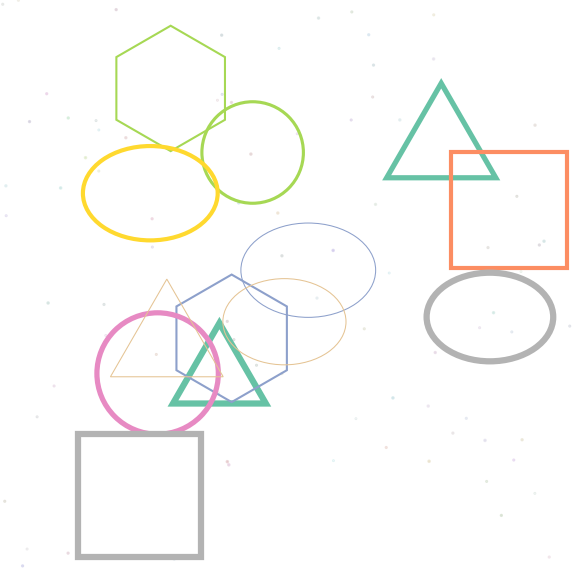[{"shape": "triangle", "thickness": 3, "radius": 0.46, "center": [0.38, 0.347]}, {"shape": "triangle", "thickness": 2.5, "radius": 0.55, "center": [0.764, 0.746]}, {"shape": "square", "thickness": 2, "radius": 0.5, "center": [0.882, 0.636]}, {"shape": "hexagon", "thickness": 1, "radius": 0.55, "center": [0.401, 0.413]}, {"shape": "oval", "thickness": 0.5, "radius": 0.58, "center": [0.534, 0.531]}, {"shape": "circle", "thickness": 2.5, "radius": 0.53, "center": [0.273, 0.352]}, {"shape": "hexagon", "thickness": 1, "radius": 0.54, "center": [0.296, 0.846]}, {"shape": "circle", "thickness": 1.5, "radius": 0.44, "center": [0.437, 0.735]}, {"shape": "oval", "thickness": 2, "radius": 0.58, "center": [0.26, 0.665]}, {"shape": "triangle", "thickness": 0.5, "radius": 0.56, "center": [0.289, 0.403]}, {"shape": "oval", "thickness": 0.5, "radius": 0.53, "center": [0.493, 0.442]}, {"shape": "oval", "thickness": 3, "radius": 0.55, "center": [0.848, 0.45]}, {"shape": "square", "thickness": 3, "radius": 0.53, "center": [0.241, 0.141]}]